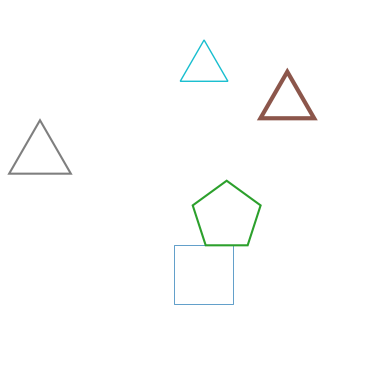[{"shape": "square", "thickness": 0.5, "radius": 0.39, "center": [0.528, 0.288]}, {"shape": "pentagon", "thickness": 1.5, "radius": 0.46, "center": [0.589, 0.438]}, {"shape": "triangle", "thickness": 3, "radius": 0.4, "center": [0.746, 0.733]}, {"shape": "triangle", "thickness": 1.5, "radius": 0.46, "center": [0.104, 0.595]}, {"shape": "triangle", "thickness": 1, "radius": 0.36, "center": [0.53, 0.825]}]